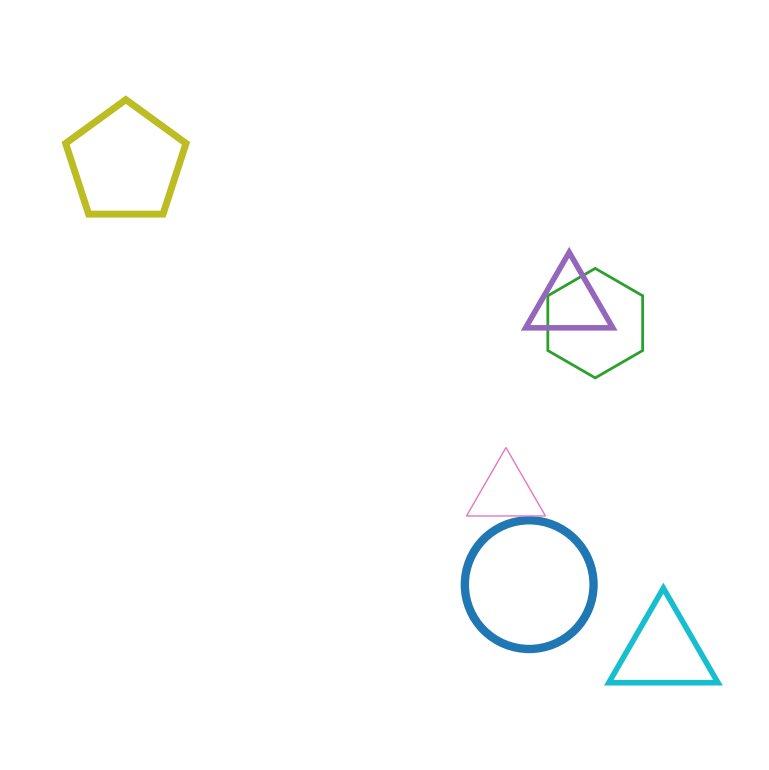[{"shape": "circle", "thickness": 3, "radius": 0.42, "center": [0.687, 0.241]}, {"shape": "hexagon", "thickness": 1, "radius": 0.36, "center": [0.773, 0.58]}, {"shape": "triangle", "thickness": 2, "radius": 0.33, "center": [0.739, 0.607]}, {"shape": "triangle", "thickness": 0.5, "radius": 0.3, "center": [0.657, 0.36]}, {"shape": "pentagon", "thickness": 2.5, "radius": 0.41, "center": [0.163, 0.788]}, {"shape": "triangle", "thickness": 2, "radius": 0.41, "center": [0.862, 0.154]}]